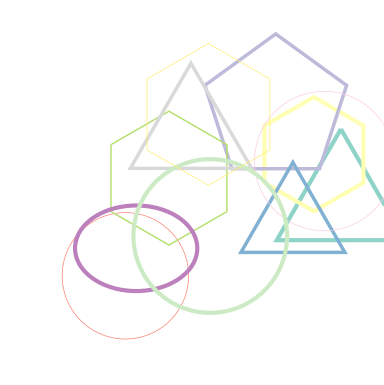[{"shape": "triangle", "thickness": 3, "radius": 0.96, "center": [0.885, 0.472]}, {"shape": "hexagon", "thickness": 3, "radius": 0.74, "center": [0.815, 0.6]}, {"shape": "pentagon", "thickness": 2.5, "radius": 0.97, "center": [0.716, 0.718]}, {"shape": "circle", "thickness": 0.5, "radius": 0.82, "center": [0.326, 0.284]}, {"shape": "triangle", "thickness": 2.5, "radius": 0.78, "center": [0.761, 0.422]}, {"shape": "hexagon", "thickness": 1, "radius": 0.87, "center": [0.439, 0.537]}, {"shape": "circle", "thickness": 0.5, "radius": 0.91, "center": [0.842, 0.582]}, {"shape": "triangle", "thickness": 2.5, "radius": 0.91, "center": [0.496, 0.654]}, {"shape": "oval", "thickness": 3, "radius": 0.79, "center": [0.354, 0.355]}, {"shape": "circle", "thickness": 3, "radius": 1.0, "center": [0.546, 0.387]}, {"shape": "hexagon", "thickness": 0.5, "radius": 0.92, "center": [0.541, 0.703]}]